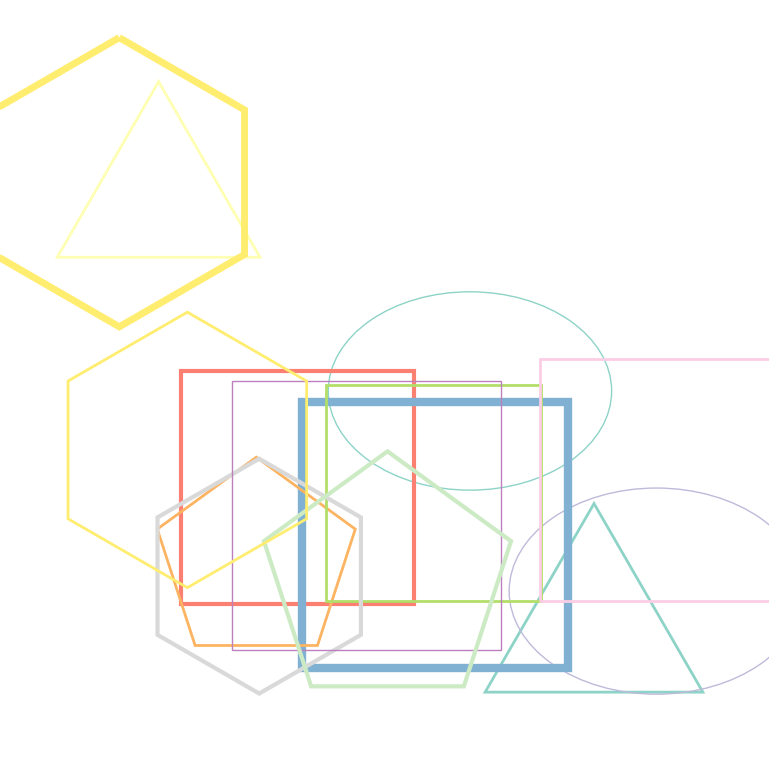[{"shape": "triangle", "thickness": 1, "radius": 0.82, "center": [0.771, 0.183]}, {"shape": "oval", "thickness": 0.5, "radius": 0.92, "center": [0.61, 0.492]}, {"shape": "triangle", "thickness": 1, "radius": 0.76, "center": [0.206, 0.742]}, {"shape": "oval", "thickness": 0.5, "radius": 0.96, "center": [0.852, 0.232]}, {"shape": "square", "thickness": 1.5, "radius": 0.76, "center": [0.386, 0.367]}, {"shape": "square", "thickness": 3, "radius": 0.87, "center": [0.565, 0.305]}, {"shape": "pentagon", "thickness": 1, "radius": 0.68, "center": [0.333, 0.271]}, {"shape": "square", "thickness": 1, "radius": 0.7, "center": [0.563, 0.36]}, {"shape": "square", "thickness": 1, "radius": 0.79, "center": [0.859, 0.376]}, {"shape": "hexagon", "thickness": 1.5, "radius": 0.76, "center": [0.337, 0.252]}, {"shape": "square", "thickness": 0.5, "radius": 0.87, "center": [0.476, 0.33]}, {"shape": "pentagon", "thickness": 1.5, "radius": 0.84, "center": [0.503, 0.245]}, {"shape": "hexagon", "thickness": 1, "radius": 0.89, "center": [0.243, 0.416]}, {"shape": "hexagon", "thickness": 2.5, "radius": 0.94, "center": [0.155, 0.763]}]